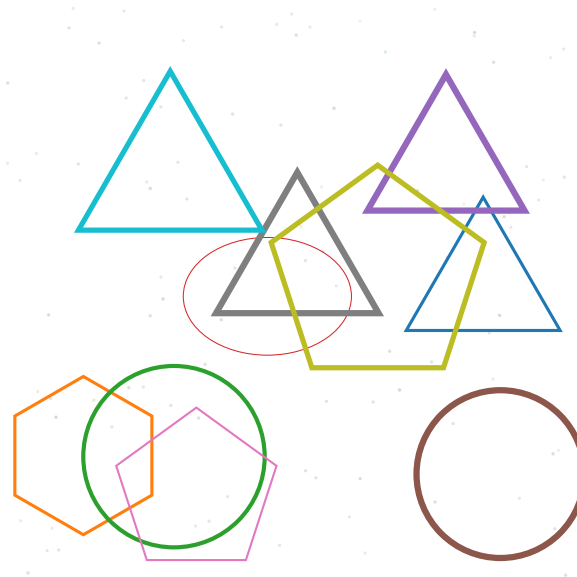[{"shape": "triangle", "thickness": 1.5, "radius": 0.77, "center": [0.837, 0.504]}, {"shape": "hexagon", "thickness": 1.5, "radius": 0.68, "center": [0.144, 0.21]}, {"shape": "circle", "thickness": 2, "radius": 0.79, "center": [0.301, 0.208]}, {"shape": "oval", "thickness": 0.5, "radius": 0.73, "center": [0.463, 0.486]}, {"shape": "triangle", "thickness": 3, "radius": 0.79, "center": [0.772, 0.713]}, {"shape": "circle", "thickness": 3, "radius": 0.73, "center": [0.867, 0.178]}, {"shape": "pentagon", "thickness": 1, "radius": 0.73, "center": [0.34, 0.147]}, {"shape": "triangle", "thickness": 3, "radius": 0.81, "center": [0.515, 0.538]}, {"shape": "pentagon", "thickness": 2.5, "radius": 0.97, "center": [0.654, 0.519]}, {"shape": "triangle", "thickness": 2.5, "radius": 0.92, "center": [0.295, 0.692]}]